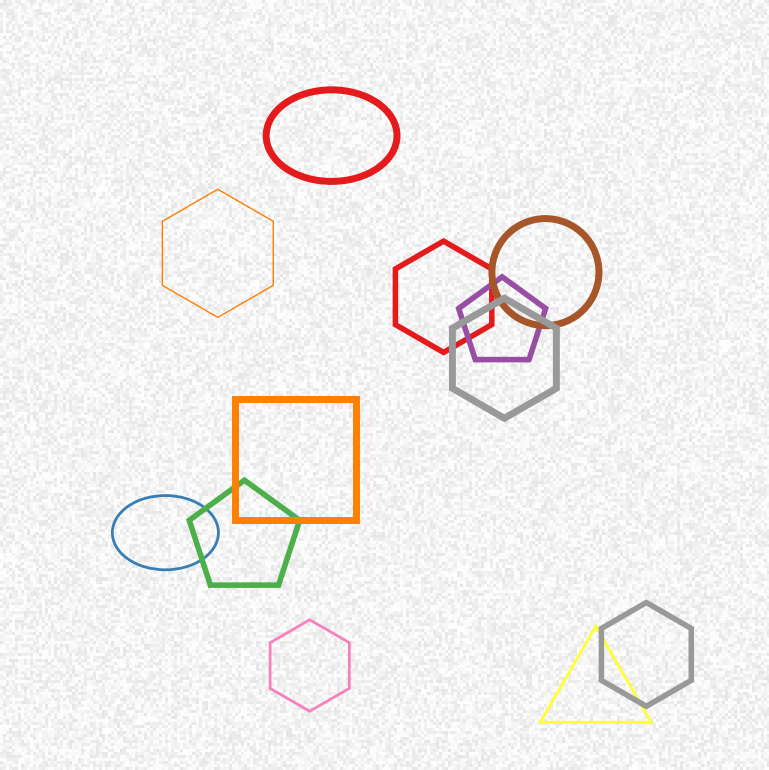[{"shape": "hexagon", "thickness": 2, "radius": 0.36, "center": [0.576, 0.615]}, {"shape": "oval", "thickness": 2.5, "radius": 0.42, "center": [0.431, 0.824]}, {"shape": "oval", "thickness": 1, "radius": 0.34, "center": [0.215, 0.308]}, {"shape": "pentagon", "thickness": 2, "radius": 0.38, "center": [0.317, 0.301]}, {"shape": "pentagon", "thickness": 2, "radius": 0.3, "center": [0.652, 0.581]}, {"shape": "hexagon", "thickness": 0.5, "radius": 0.42, "center": [0.283, 0.671]}, {"shape": "square", "thickness": 2.5, "radius": 0.39, "center": [0.383, 0.403]}, {"shape": "triangle", "thickness": 1, "radius": 0.42, "center": [0.774, 0.104]}, {"shape": "circle", "thickness": 2.5, "radius": 0.35, "center": [0.708, 0.647]}, {"shape": "hexagon", "thickness": 1, "radius": 0.3, "center": [0.402, 0.136]}, {"shape": "hexagon", "thickness": 2.5, "radius": 0.39, "center": [0.655, 0.535]}, {"shape": "hexagon", "thickness": 2, "radius": 0.34, "center": [0.839, 0.15]}]